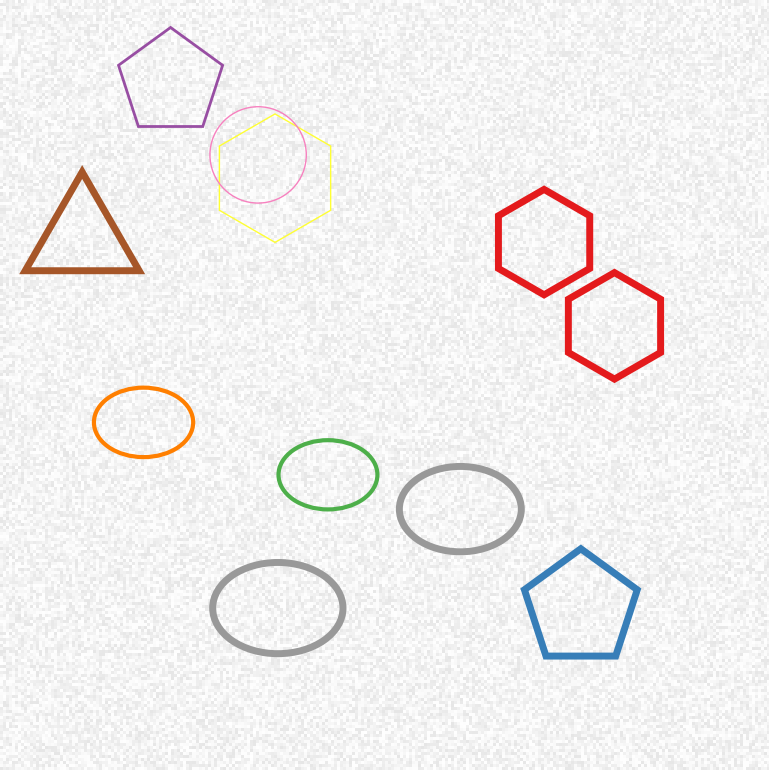[{"shape": "hexagon", "thickness": 2.5, "radius": 0.34, "center": [0.707, 0.686]}, {"shape": "hexagon", "thickness": 2.5, "radius": 0.35, "center": [0.798, 0.577]}, {"shape": "pentagon", "thickness": 2.5, "radius": 0.39, "center": [0.754, 0.21]}, {"shape": "oval", "thickness": 1.5, "radius": 0.32, "center": [0.426, 0.383]}, {"shape": "pentagon", "thickness": 1, "radius": 0.36, "center": [0.222, 0.893]}, {"shape": "oval", "thickness": 1.5, "radius": 0.32, "center": [0.186, 0.451]}, {"shape": "hexagon", "thickness": 0.5, "radius": 0.42, "center": [0.357, 0.769]}, {"shape": "triangle", "thickness": 2.5, "radius": 0.43, "center": [0.107, 0.691]}, {"shape": "circle", "thickness": 0.5, "radius": 0.31, "center": [0.335, 0.799]}, {"shape": "oval", "thickness": 2.5, "radius": 0.4, "center": [0.598, 0.339]}, {"shape": "oval", "thickness": 2.5, "radius": 0.42, "center": [0.361, 0.21]}]